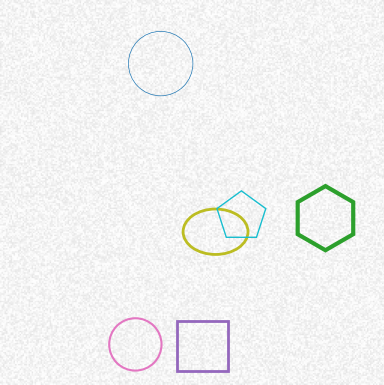[{"shape": "circle", "thickness": 0.5, "radius": 0.42, "center": [0.417, 0.835]}, {"shape": "hexagon", "thickness": 3, "radius": 0.42, "center": [0.845, 0.433]}, {"shape": "square", "thickness": 2, "radius": 0.33, "center": [0.526, 0.101]}, {"shape": "circle", "thickness": 1.5, "radius": 0.34, "center": [0.352, 0.105]}, {"shape": "oval", "thickness": 2, "radius": 0.42, "center": [0.56, 0.398]}, {"shape": "pentagon", "thickness": 1, "radius": 0.33, "center": [0.627, 0.438]}]